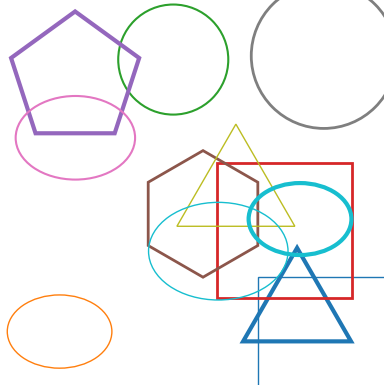[{"shape": "square", "thickness": 1, "radius": 0.85, "center": [0.839, 0.111]}, {"shape": "triangle", "thickness": 3, "radius": 0.81, "center": [0.772, 0.194]}, {"shape": "oval", "thickness": 1, "radius": 0.68, "center": [0.155, 0.139]}, {"shape": "circle", "thickness": 1.5, "radius": 0.71, "center": [0.45, 0.845]}, {"shape": "square", "thickness": 2, "radius": 0.88, "center": [0.739, 0.401]}, {"shape": "pentagon", "thickness": 3, "radius": 0.87, "center": [0.195, 0.795]}, {"shape": "hexagon", "thickness": 2, "radius": 0.82, "center": [0.527, 0.444]}, {"shape": "oval", "thickness": 1.5, "radius": 0.78, "center": [0.196, 0.642]}, {"shape": "circle", "thickness": 2, "radius": 0.94, "center": [0.841, 0.855]}, {"shape": "triangle", "thickness": 1, "radius": 0.88, "center": [0.613, 0.501]}, {"shape": "oval", "thickness": 1, "radius": 0.91, "center": [0.567, 0.348]}, {"shape": "oval", "thickness": 3, "radius": 0.67, "center": [0.779, 0.431]}]